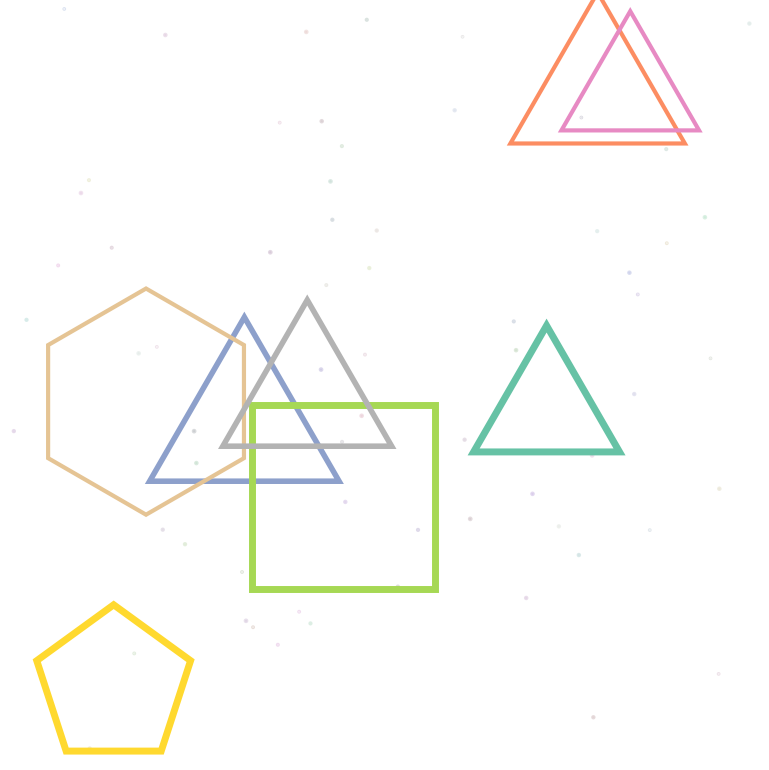[{"shape": "triangle", "thickness": 2.5, "radius": 0.55, "center": [0.71, 0.468]}, {"shape": "triangle", "thickness": 1.5, "radius": 0.65, "center": [0.776, 0.879]}, {"shape": "triangle", "thickness": 2, "radius": 0.71, "center": [0.317, 0.446]}, {"shape": "triangle", "thickness": 1.5, "radius": 0.52, "center": [0.819, 0.882]}, {"shape": "square", "thickness": 2.5, "radius": 0.6, "center": [0.446, 0.355]}, {"shape": "pentagon", "thickness": 2.5, "radius": 0.53, "center": [0.148, 0.11]}, {"shape": "hexagon", "thickness": 1.5, "radius": 0.73, "center": [0.19, 0.478]}, {"shape": "triangle", "thickness": 2, "radius": 0.63, "center": [0.399, 0.484]}]